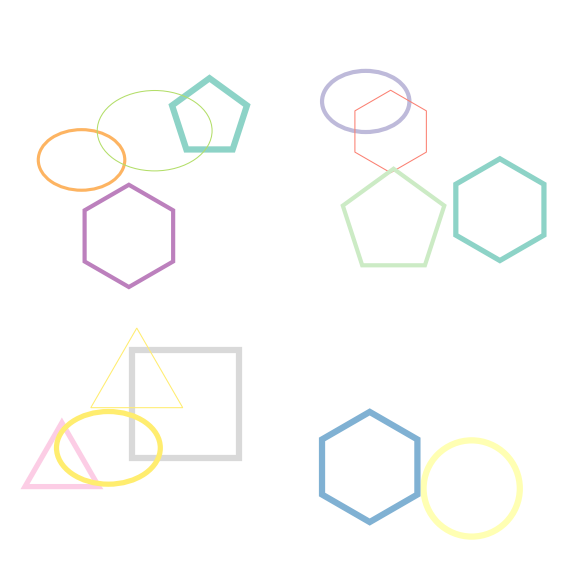[{"shape": "hexagon", "thickness": 2.5, "radius": 0.44, "center": [0.866, 0.636]}, {"shape": "pentagon", "thickness": 3, "radius": 0.34, "center": [0.363, 0.795]}, {"shape": "circle", "thickness": 3, "radius": 0.42, "center": [0.817, 0.153]}, {"shape": "oval", "thickness": 2, "radius": 0.38, "center": [0.633, 0.823]}, {"shape": "hexagon", "thickness": 0.5, "radius": 0.36, "center": [0.676, 0.771]}, {"shape": "hexagon", "thickness": 3, "radius": 0.48, "center": [0.64, 0.191]}, {"shape": "oval", "thickness": 1.5, "radius": 0.37, "center": [0.141, 0.722]}, {"shape": "oval", "thickness": 0.5, "radius": 0.5, "center": [0.268, 0.773]}, {"shape": "triangle", "thickness": 2.5, "radius": 0.37, "center": [0.107, 0.193]}, {"shape": "square", "thickness": 3, "radius": 0.46, "center": [0.321, 0.299]}, {"shape": "hexagon", "thickness": 2, "radius": 0.44, "center": [0.223, 0.591]}, {"shape": "pentagon", "thickness": 2, "radius": 0.46, "center": [0.681, 0.614]}, {"shape": "triangle", "thickness": 0.5, "radius": 0.46, "center": [0.237, 0.339]}, {"shape": "oval", "thickness": 2.5, "radius": 0.45, "center": [0.188, 0.224]}]